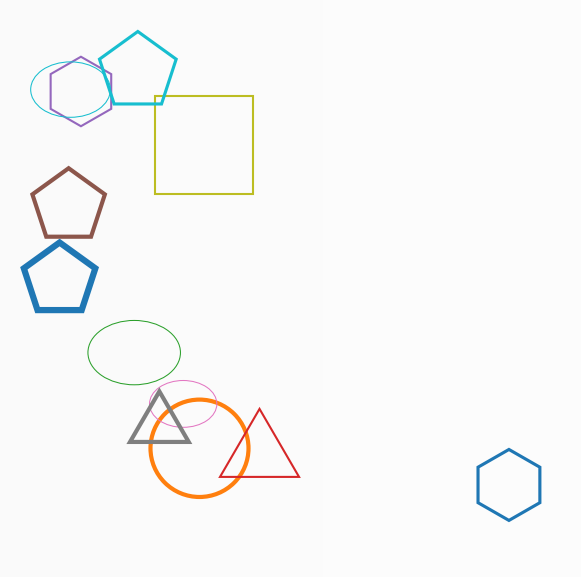[{"shape": "hexagon", "thickness": 1.5, "radius": 0.31, "center": [0.876, 0.159]}, {"shape": "pentagon", "thickness": 3, "radius": 0.32, "center": [0.103, 0.515]}, {"shape": "circle", "thickness": 2, "radius": 0.42, "center": [0.343, 0.223]}, {"shape": "oval", "thickness": 0.5, "radius": 0.4, "center": [0.231, 0.389]}, {"shape": "triangle", "thickness": 1, "radius": 0.39, "center": [0.447, 0.213]}, {"shape": "hexagon", "thickness": 1, "radius": 0.3, "center": [0.139, 0.841]}, {"shape": "pentagon", "thickness": 2, "radius": 0.33, "center": [0.118, 0.642]}, {"shape": "oval", "thickness": 0.5, "radius": 0.29, "center": [0.315, 0.3]}, {"shape": "triangle", "thickness": 2, "radius": 0.29, "center": [0.274, 0.263]}, {"shape": "square", "thickness": 1, "radius": 0.42, "center": [0.351, 0.748]}, {"shape": "pentagon", "thickness": 1.5, "radius": 0.35, "center": [0.237, 0.875]}, {"shape": "oval", "thickness": 0.5, "radius": 0.34, "center": [0.121, 0.844]}]